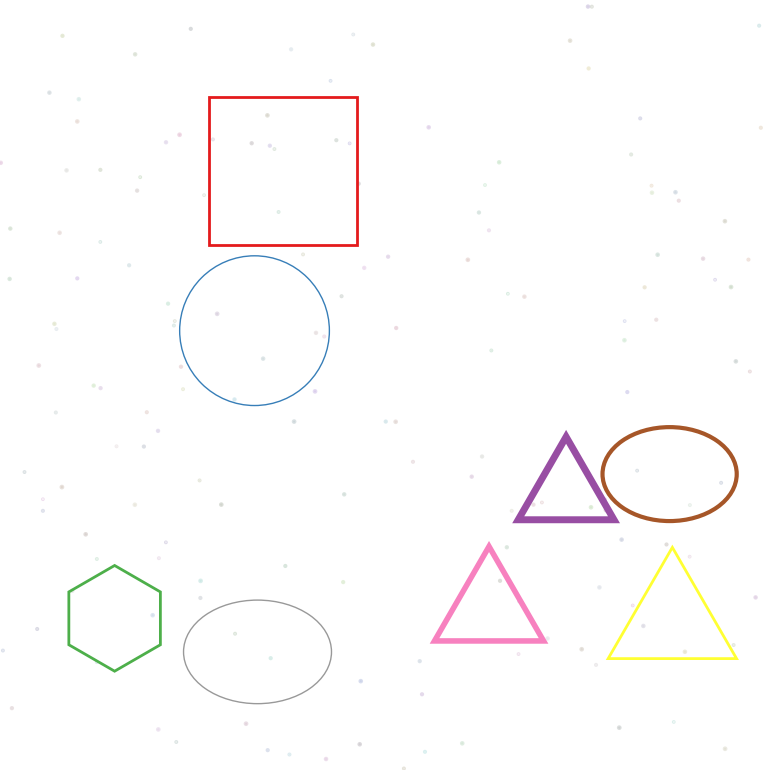[{"shape": "square", "thickness": 1, "radius": 0.48, "center": [0.368, 0.778]}, {"shape": "circle", "thickness": 0.5, "radius": 0.49, "center": [0.331, 0.571]}, {"shape": "hexagon", "thickness": 1, "radius": 0.34, "center": [0.149, 0.197]}, {"shape": "triangle", "thickness": 2.5, "radius": 0.36, "center": [0.735, 0.361]}, {"shape": "triangle", "thickness": 1, "radius": 0.48, "center": [0.873, 0.193]}, {"shape": "oval", "thickness": 1.5, "radius": 0.44, "center": [0.87, 0.384]}, {"shape": "triangle", "thickness": 2, "radius": 0.41, "center": [0.635, 0.208]}, {"shape": "oval", "thickness": 0.5, "radius": 0.48, "center": [0.334, 0.153]}]